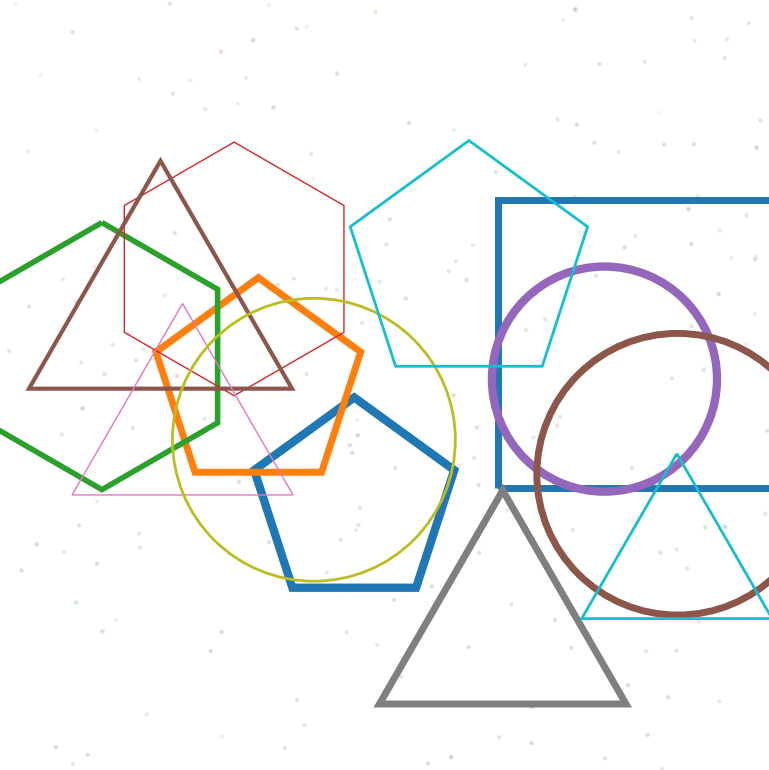[{"shape": "pentagon", "thickness": 3, "radius": 0.68, "center": [0.46, 0.347]}, {"shape": "square", "thickness": 2.5, "radius": 0.94, "center": [0.835, 0.553]}, {"shape": "pentagon", "thickness": 2.5, "radius": 0.7, "center": [0.335, 0.5]}, {"shape": "hexagon", "thickness": 2, "radius": 0.87, "center": [0.132, 0.538]}, {"shape": "hexagon", "thickness": 0.5, "radius": 0.82, "center": [0.304, 0.651]}, {"shape": "circle", "thickness": 3, "radius": 0.73, "center": [0.785, 0.508]}, {"shape": "triangle", "thickness": 1.5, "radius": 0.99, "center": [0.208, 0.594]}, {"shape": "circle", "thickness": 2.5, "radius": 0.91, "center": [0.88, 0.384]}, {"shape": "triangle", "thickness": 0.5, "radius": 0.83, "center": [0.237, 0.44]}, {"shape": "triangle", "thickness": 2.5, "radius": 0.92, "center": [0.653, 0.178]}, {"shape": "circle", "thickness": 1, "radius": 0.92, "center": [0.408, 0.429]}, {"shape": "triangle", "thickness": 1, "radius": 0.71, "center": [0.879, 0.268]}, {"shape": "pentagon", "thickness": 1, "radius": 0.81, "center": [0.609, 0.655]}]